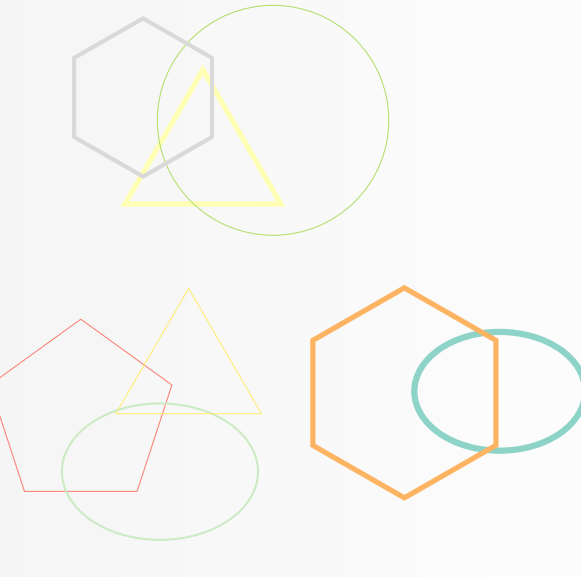[{"shape": "oval", "thickness": 3, "radius": 0.73, "center": [0.86, 0.322]}, {"shape": "triangle", "thickness": 2.5, "radius": 0.77, "center": [0.349, 0.723]}, {"shape": "pentagon", "thickness": 0.5, "radius": 0.82, "center": [0.139, 0.282]}, {"shape": "hexagon", "thickness": 2.5, "radius": 0.91, "center": [0.696, 0.319]}, {"shape": "circle", "thickness": 0.5, "radius": 1.0, "center": [0.47, 0.791]}, {"shape": "hexagon", "thickness": 2, "radius": 0.68, "center": [0.246, 0.83]}, {"shape": "oval", "thickness": 1, "radius": 0.84, "center": [0.275, 0.182]}, {"shape": "triangle", "thickness": 0.5, "radius": 0.72, "center": [0.325, 0.355]}]